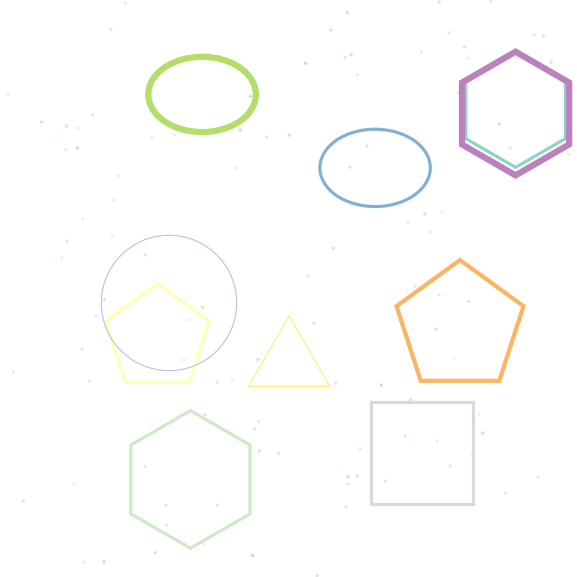[{"shape": "hexagon", "thickness": 1.5, "radius": 0.5, "center": [0.893, 0.809]}, {"shape": "pentagon", "thickness": 1.5, "radius": 0.47, "center": [0.273, 0.413]}, {"shape": "circle", "thickness": 0.5, "radius": 0.59, "center": [0.293, 0.475]}, {"shape": "oval", "thickness": 1.5, "radius": 0.48, "center": [0.65, 0.708]}, {"shape": "pentagon", "thickness": 2, "radius": 0.58, "center": [0.797, 0.433]}, {"shape": "oval", "thickness": 3, "radius": 0.47, "center": [0.35, 0.836]}, {"shape": "square", "thickness": 1.5, "radius": 0.44, "center": [0.73, 0.214]}, {"shape": "hexagon", "thickness": 3, "radius": 0.54, "center": [0.893, 0.803]}, {"shape": "hexagon", "thickness": 1.5, "radius": 0.6, "center": [0.33, 0.169]}, {"shape": "triangle", "thickness": 0.5, "radius": 0.41, "center": [0.501, 0.37]}]